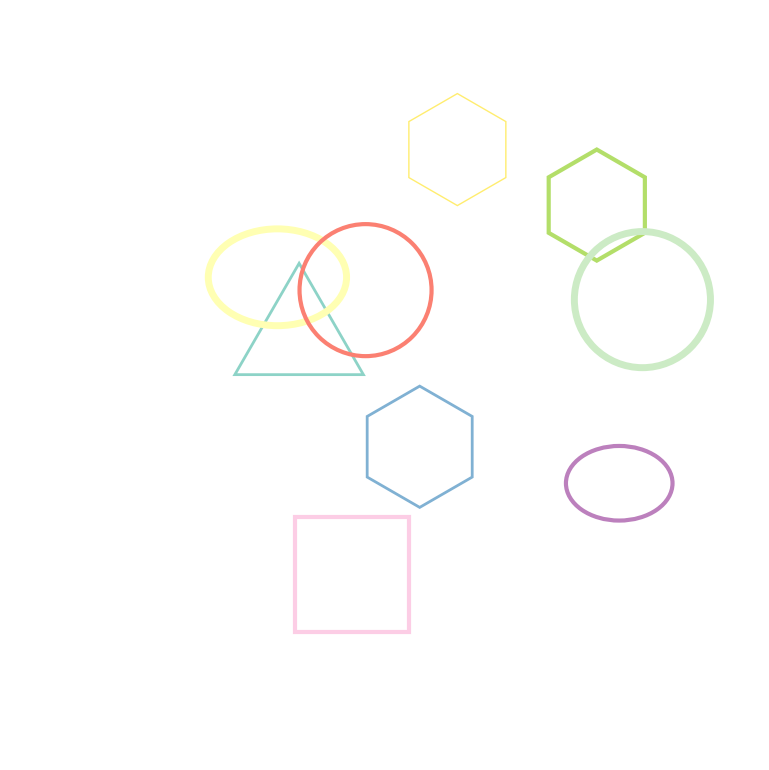[{"shape": "triangle", "thickness": 1, "radius": 0.48, "center": [0.388, 0.562]}, {"shape": "oval", "thickness": 2.5, "radius": 0.45, "center": [0.36, 0.64]}, {"shape": "circle", "thickness": 1.5, "radius": 0.43, "center": [0.475, 0.623]}, {"shape": "hexagon", "thickness": 1, "radius": 0.39, "center": [0.545, 0.42]}, {"shape": "hexagon", "thickness": 1.5, "radius": 0.36, "center": [0.775, 0.734]}, {"shape": "square", "thickness": 1.5, "radius": 0.37, "center": [0.457, 0.254]}, {"shape": "oval", "thickness": 1.5, "radius": 0.35, "center": [0.804, 0.372]}, {"shape": "circle", "thickness": 2.5, "radius": 0.44, "center": [0.834, 0.611]}, {"shape": "hexagon", "thickness": 0.5, "radius": 0.36, "center": [0.594, 0.806]}]